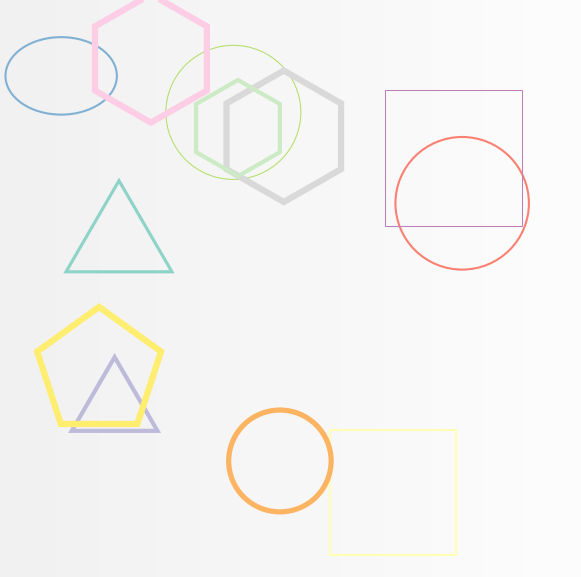[{"shape": "triangle", "thickness": 1.5, "radius": 0.53, "center": [0.205, 0.581]}, {"shape": "square", "thickness": 1, "radius": 0.54, "center": [0.676, 0.147]}, {"shape": "triangle", "thickness": 2, "radius": 0.43, "center": [0.197, 0.296]}, {"shape": "circle", "thickness": 1, "radius": 0.57, "center": [0.795, 0.647]}, {"shape": "oval", "thickness": 1, "radius": 0.48, "center": [0.105, 0.868]}, {"shape": "circle", "thickness": 2.5, "radius": 0.44, "center": [0.482, 0.201]}, {"shape": "circle", "thickness": 0.5, "radius": 0.58, "center": [0.401, 0.805]}, {"shape": "hexagon", "thickness": 3, "radius": 0.56, "center": [0.26, 0.898]}, {"shape": "hexagon", "thickness": 3, "radius": 0.57, "center": [0.488, 0.763]}, {"shape": "square", "thickness": 0.5, "radius": 0.59, "center": [0.78, 0.725]}, {"shape": "hexagon", "thickness": 2, "radius": 0.42, "center": [0.409, 0.777]}, {"shape": "pentagon", "thickness": 3, "radius": 0.56, "center": [0.17, 0.356]}]